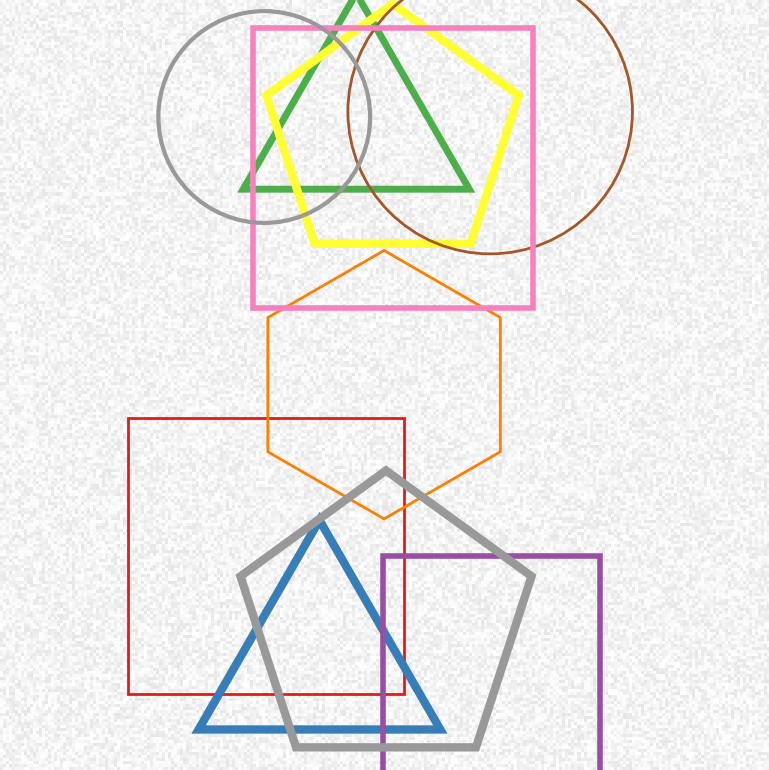[{"shape": "square", "thickness": 1, "radius": 0.9, "center": [0.345, 0.277]}, {"shape": "triangle", "thickness": 3, "radius": 0.91, "center": [0.415, 0.143]}, {"shape": "triangle", "thickness": 2.5, "radius": 0.85, "center": [0.463, 0.839]}, {"shape": "square", "thickness": 2, "radius": 0.7, "center": [0.639, 0.137]}, {"shape": "hexagon", "thickness": 1, "radius": 0.87, "center": [0.499, 0.5]}, {"shape": "pentagon", "thickness": 3, "radius": 0.86, "center": [0.51, 0.823]}, {"shape": "circle", "thickness": 1, "radius": 0.92, "center": [0.637, 0.855]}, {"shape": "square", "thickness": 2, "radius": 0.91, "center": [0.51, 0.782]}, {"shape": "pentagon", "thickness": 3, "radius": 0.99, "center": [0.501, 0.19]}, {"shape": "circle", "thickness": 1.5, "radius": 0.69, "center": [0.343, 0.848]}]